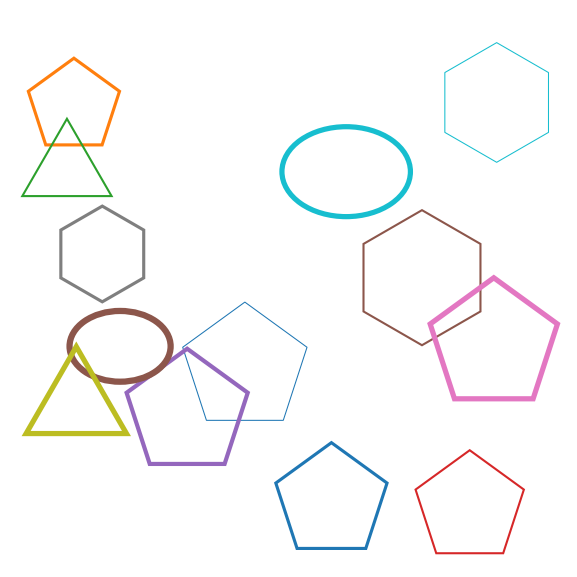[{"shape": "pentagon", "thickness": 1.5, "radius": 0.51, "center": [0.574, 0.131]}, {"shape": "pentagon", "thickness": 0.5, "radius": 0.57, "center": [0.424, 0.363]}, {"shape": "pentagon", "thickness": 1.5, "radius": 0.41, "center": [0.128, 0.815]}, {"shape": "triangle", "thickness": 1, "radius": 0.45, "center": [0.116, 0.704]}, {"shape": "pentagon", "thickness": 1, "radius": 0.49, "center": [0.813, 0.121]}, {"shape": "pentagon", "thickness": 2, "radius": 0.55, "center": [0.324, 0.285]}, {"shape": "oval", "thickness": 3, "radius": 0.44, "center": [0.208, 0.399]}, {"shape": "hexagon", "thickness": 1, "radius": 0.58, "center": [0.731, 0.518]}, {"shape": "pentagon", "thickness": 2.5, "radius": 0.58, "center": [0.855, 0.402]}, {"shape": "hexagon", "thickness": 1.5, "radius": 0.41, "center": [0.177, 0.559]}, {"shape": "triangle", "thickness": 2.5, "radius": 0.5, "center": [0.132, 0.299]}, {"shape": "hexagon", "thickness": 0.5, "radius": 0.52, "center": [0.86, 0.822]}, {"shape": "oval", "thickness": 2.5, "radius": 0.56, "center": [0.599, 0.702]}]